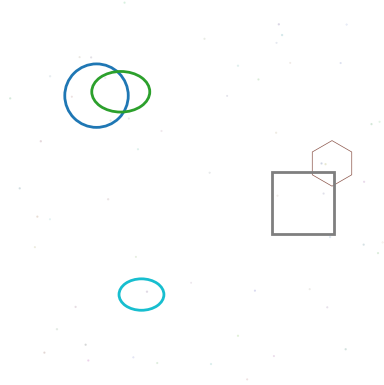[{"shape": "circle", "thickness": 2, "radius": 0.41, "center": [0.251, 0.752]}, {"shape": "oval", "thickness": 2, "radius": 0.38, "center": [0.314, 0.762]}, {"shape": "hexagon", "thickness": 0.5, "radius": 0.3, "center": [0.862, 0.576]}, {"shape": "square", "thickness": 2, "radius": 0.4, "center": [0.788, 0.472]}, {"shape": "oval", "thickness": 2, "radius": 0.29, "center": [0.367, 0.235]}]